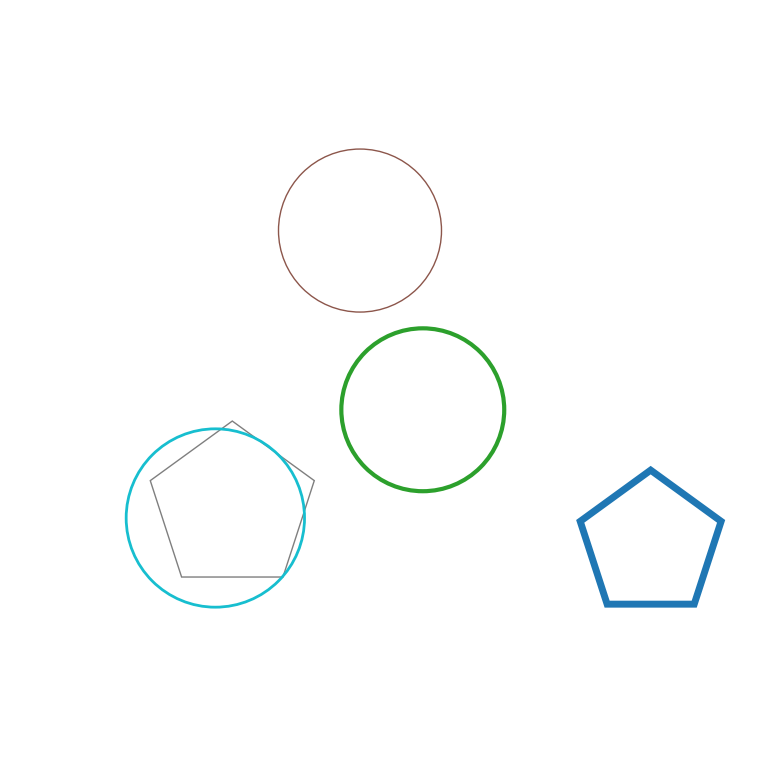[{"shape": "pentagon", "thickness": 2.5, "radius": 0.48, "center": [0.845, 0.293]}, {"shape": "circle", "thickness": 1.5, "radius": 0.53, "center": [0.549, 0.468]}, {"shape": "circle", "thickness": 0.5, "radius": 0.53, "center": [0.468, 0.701]}, {"shape": "pentagon", "thickness": 0.5, "radius": 0.56, "center": [0.302, 0.341]}, {"shape": "circle", "thickness": 1, "radius": 0.58, "center": [0.28, 0.327]}]